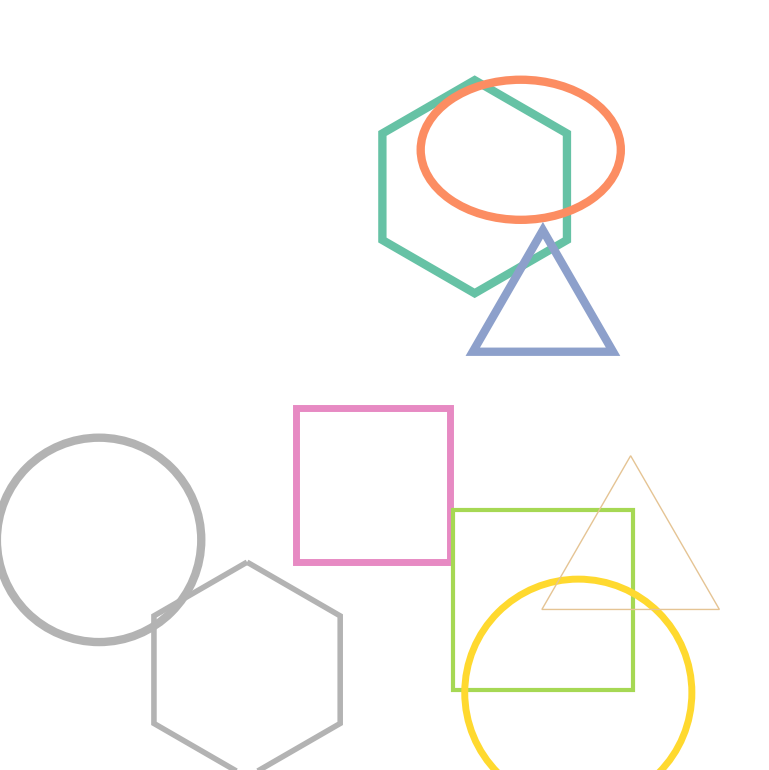[{"shape": "hexagon", "thickness": 3, "radius": 0.69, "center": [0.616, 0.757]}, {"shape": "oval", "thickness": 3, "radius": 0.65, "center": [0.676, 0.805]}, {"shape": "triangle", "thickness": 3, "radius": 0.53, "center": [0.705, 0.596]}, {"shape": "square", "thickness": 2.5, "radius": 0.5, "center": [0.485, 0.37]}, {"shape": "square", "thickness": 1.5, "radius": 0.58, "center": [0.705, 0.221]}, {"shape": "circle", "thickness": 2.5, "radius": 0.74, "center": [0.751, 0.1]}, {"shape": "triangle", "thickness": 0.5, "radius": 0.67, "center": [0.819, 0.275]}, {"shape": "hexagon", "thickness": 2, "radius": 0.7, "center": [0.321, 0.13]}, {"shape": "circle", "thickness": 3, "radius": 0.66, "center": [0.129, 0.299]}]